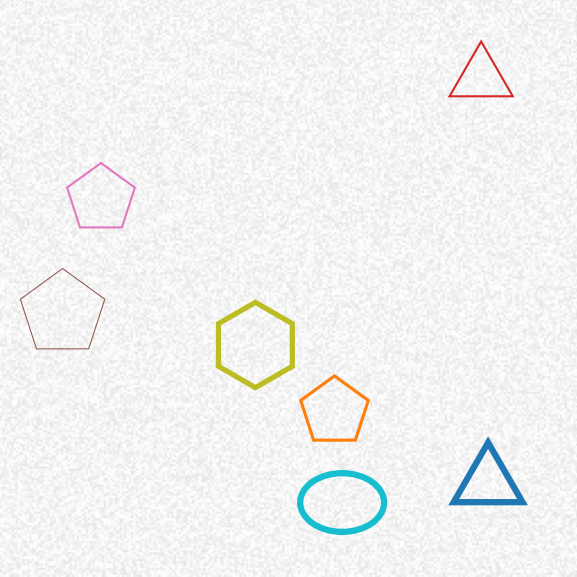[{"shape": "triangle", "thickness": 3, "radius": 0.34, "center": [0.845, 0.164]}, {"shape": "pentagon", "thickness": 1.5, "radius": 0.31, "center": [0.579, 0.287]}, {"shape": "triangle", "thickness": 1, "radius": 0.32, "center": [0.833, 0.864]}, {"shape": "pentagon", "thickness": 0.5, "radius": 0.38, "center": [0.108, 0.457]}, {"shape": "pentagon", "thickness": 1, "radius": 0.31, "center": [0.175, 0.655]}, {"shape": "hexagon", "thickness": 2.5, "radius": 0.37, "center": [0.442, 0.402]}, {"shape": "oval", "thickness": 3, "radius": 0.36, "center": [0.592, 0.129]}]